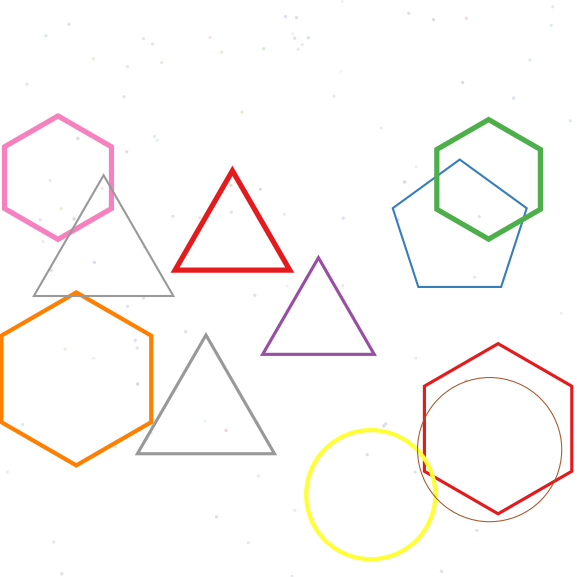[{"shape": "triangle", "thickness": 2.5, "radius": 0.57, "center": [0.402, 0.589]}, {"shape": "hexagon", "thickness": 1.5, "radius": 0.74, "center": [0.862, 0.257]}, {"shape": "pentagon", "thickness": 1, "radius": 0.61, "center": [0.796, 0.601]}, {"shape": "hexagon", "thickness": 2.5, "radius": 0.52, "center": [0.846, 0.689]}, {"shape": "triangle", "thickness": 1.5, "radius": 0.56, "center": [0.551, 0.441]}, {"shape": "hexagon", "thickness": 2, "radius": 0.75, "center": [0.132, 0.343]}, {"shape": "circle", "thickness": 2, "radius": 0.56, "center": [0.642, 0.143]}, {"shape": "circle", "thickness": 0.5, "radius": 0.62, "center": [0.848, 0.221]}, {"shape": "hexagon", "thickness": 2.5, "radius": 0.53, "center": [0.1, 0.692]}, {"shape": "triangle", "thickness": 1.5, "radius": 0.69, "center": [0.357, 0.282]}, {"shape": "triangle", "thickness": 1, "radius": 0.7, "center": [0.179, 0.556]}]